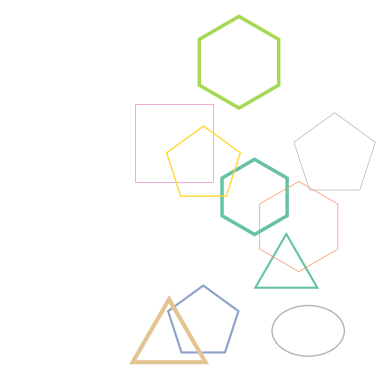[{"shape": "hexagon", "thickness": 2.5, "radius": 0.49, "center": [0.661, 0.489]}, {"shape": "triangle", "thickness": 1.5, "radius": 0.47, "center": [0.744, 0.299]}, {"shape": "hexagon", "thickness": 0.5, "radius": 0.59, "center": [0.776, 0.412]}, {"shape": "pentagon", "thickness": 1.5, "radius": 0.48, "center": [0.528, 0.162]}, {"shape": "square", "thickness": 0.5, "radius": 0.51, "center": [0.451, 0.629]}, {"shape": "hexagon", "thickness": 2.5, "radius": 0.6, "center": [0.621, 0.838]}, {"shape": "pentagon", "thickness": 1, "radius": 0.5, "center": [0.529, 0.572]}, {"shape": "triangle", "thickness": 3, "radius": 0.54, "center": [0.439, 0.114]}, {"shape": "pentagon", "thickness": 0.5, "radius": 0.56, "center": [0.869, 0.596]}, {"shape": "oval", "thickness": 1, "radius": 0.47, "center": [0.801, 0.141]}]